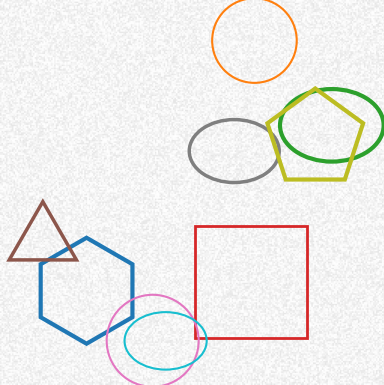[{"shape": "hexagon", "thickness": 3, "radius": 0.69, "center": [0.225, 0.245]}, {"shape": "circle", "thickness": 1.5, "radius": 0.55, "center": [0.661, 0.895]}, {"shape": "oval", "thickness": 3, "radius": 0.67, "center": [0.862, 0.674]}, {"shape": "square", "thickness": 2, "radius": 0.73, "center": [0.652, 0.268]}, {"shape": "triangle", "thickness": 2.5, "radius": 0.5, "center": [0.111, 0.375]}, {"shape": "circle", "thickness": 1.5, "radius": 0.6, "center": [0.397, 0.115]}, {"shape": "oval", "thickness": 2.5, "radius": 0.58, "center": [0.608, 0.608]}, {"shape": "pentagon", "thickness": 3, "radius": 0.65, "center": [0.819, 0.639]}, {"shape": "oval", "thickness": 1.5, "radius": 0.53, "center": [0.43, 0.115]}]